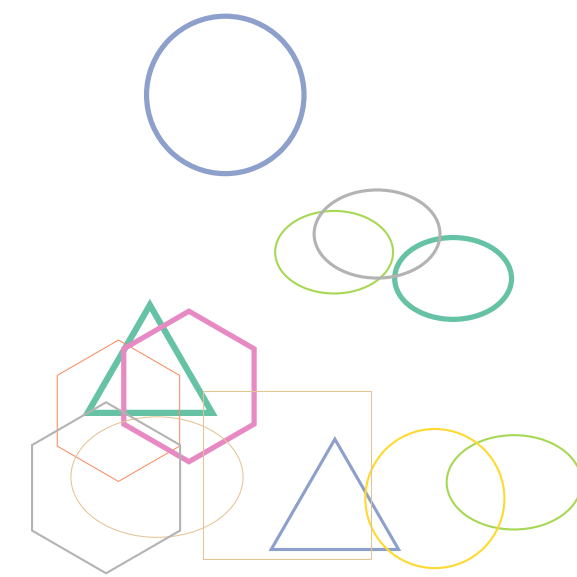[{"shape": "triangle", "thickness": 3, "radius": 0.62, "center": [0.26, 0.346]}, {"shape": "oval", "thickness": 2.5, "radius": 0.51, "center": [0.785, 0.517]}, {"shape": "hexagon", "thickness": 0.5, "radius": 0.61, "center": [0.205, 0.288]}, {"shape": "circle", "thickness": 2.5, "radius": 0.68, "center": [0.39, 0.835]}, {"shape": "triangle", "thickness": 1.5, "radius": 0.64, "center": [0.58, 0.111]}, {"shape": "hexagon", "thickness": 2.5, "radius": 0.65, "center": [0.327, 0.33]}, {"shape": "oval", "thickness": 1, "radius": 0.58, "center": [0.89, 0.164]}, {"shape": "oval", "thickness": 1, "radius": 0.51, "center": [0.579, 0.562]}, {"shape": "circle", "thickness": 1, "radius": 0.6, "center": [0.753, 0.136]}, {"shape": "square", "thickness": 0.5, "radius": 0.73, "center": [0.497, 0.176]}, {"shape": "oval", "thickness": 0.5, "radius": 0.75, "center": [0.272, 0.173]}, {"shape": "hexagon", "thickness": 1, "radius": 0.74, "center": [0.184, 0.154]}, {"shape": "oval", "thickness": 1.5, "radius": 0.54, "center": [0.653, 0.594]}]